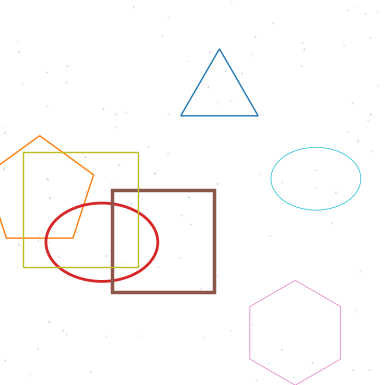[{"shape": "triangle", "thickness": 1, "radius": 0.58, "center": [0.57, 0.757]}, {"shape": "pentagon", "thickness": 1, "radius": 0.74, "center": [0.103, 0.5]}, {"shape": "oval", "thickness": 2, "radius": 0.73, "center": [0.265, 0.371]}, {"shape": "square", "thickness": 2.5, "radius": 0.66, "center": [0.423, 0.373]}, {"shape": "hexagon", "thickness": 0.5, "radius": 0.68, "center": [0.767, 0.136]}, {"shape": "square", "thickness": 1, "radius": 0.75, "center": [0.209, 0.456]}, {"shape": "oval", "thickness": 0.5, "radius": 0.58, "center": [0.821, 0.536]}]